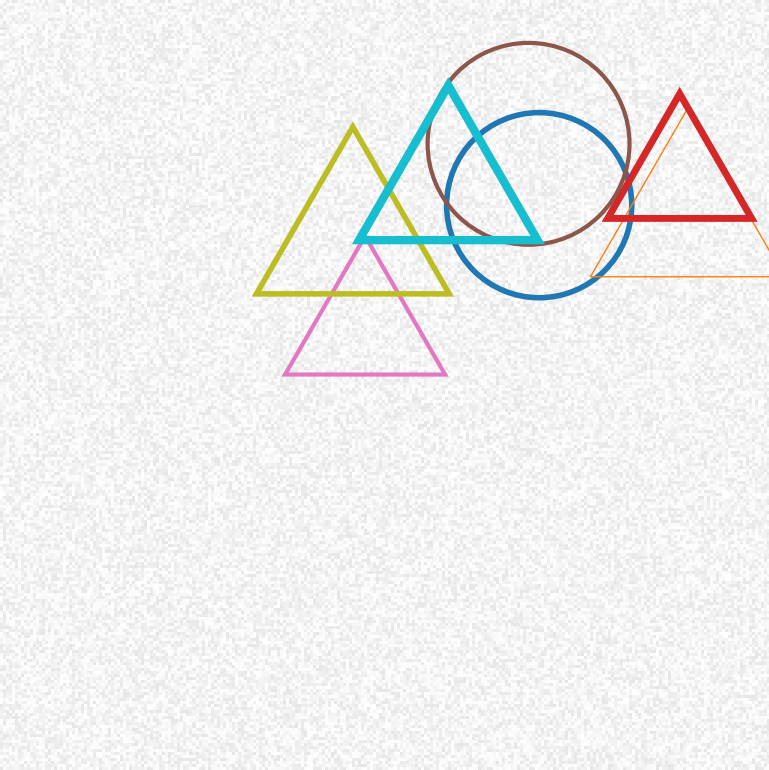[{"shape": "circle", "thickness": 2, "radius": 0.6, "center": [0.7, 0.734]}, {"shape": "triangle", "thickness": 0.5, "radius": 0.73, "center": [0.893, 0.713]}, {"shape": "triangle", "thickness": 2.5, "radius": 0.54, "center": [0.883, 0.77]}, {"shape": "circle", "thickness": 1.5, "radius": 0.66, "center": [0.686, 0.813]}, {"shape": "triangle", "thickness": 1.5, "radius": 0.6, "center": [0.474, 0.574]}, {"shape": "triangle", "thickness": 2, "radius": 0.72, "center": [0.458, 0.691]}, {"shape": "triangle", "thickness": 3, "radius": 0.67, "center": [0.582, 0.755]}]